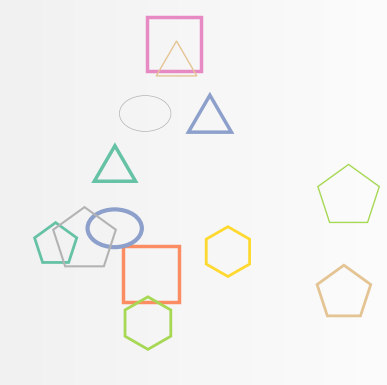[{"shape": "triangle", "thickness": 2.5, "radius": 0.31, "center": [0.297, 0.56]}, {"shape": "pentagon", "thickness": 2, "radius": 0.29, "center": [0.144, 0.365]}, {"shape": "square", "thickness": 2.5, "radius": 0.36, "center": [0.389, 0.289]}, {"shape": "oval", "thickness": 3, "radius": 0.35, "center": [0.296, 0.407]}, {"shape": "triangle", "thickness": 2.5, "radius": 0.32, "center": [0.542, 0.689]}, {"shape": "square", "thickness": 2.5, "radius": 0.35, "center": [0.45, 0.886]}, {"shape": "pentagon", "thickness": 1, "radius": 0.42, "center": [0.9, 0.49]}, {"shape": "hexagon", "thickness": 2, "radius": 0.34, "center": [0.382, 0.161]}, {"shape": "hexagon", "thickness": 2, "radius": 0.32, "center": [0.588, 0.346]}, {"shape": "pentagon", "thickness": 2, "radius": 0.36, "center": [0.888, 0.238]}, {"shape": "triangle", "thickness": 1, "radius": 0.3, "center": [0.456, 0.833]}, {"shape": "pentagon", "thickness": 1.5, "radius": 0.42, "center": [0.218, 0.377]}, {"shape": "oval", "thickness": 0.5, "radius": 0.33, "center": [0.375, 0.705]}]